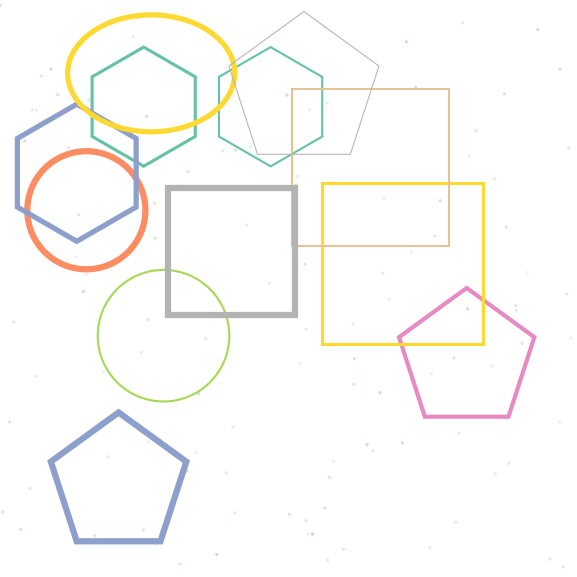[{"shape": "hexagon", "thickness": 1, "radius": 0.52, "center": [0.469, 0.814]}, {"shape": "hexagon", "thickness": 1.5, "radius": 0.52, "center": [0.249, 0.814]}, {"shape": "circle", "thickness": 3, "radius": 0.51, "center": [0.15, 0.635]}, {"shape": "hexagon", "thickness": 2.5, "radius": 0.59, "center": [0.133, 0.7]}, {"shape": "pentagon", "thickness": 3, "radius": 0.62, "center": [0.205, 0.162]}, {"shape": "pentagon", "thickness": 2, "radius": 0.62, "center": [0.808, 0.377]}, {"shape": "circle", "thickness": 1, "radius": 0.57, "center": [0.283, 0.418]}, {"shape": "oval", "thickness": 2.5, "radius": 0.72, "center": [0.262, 0.872]}, {"shape": "square", "thickness": 1.5, "radius": 0.7, "center": [0.697, 0.543]}, {"shape": "square", "thickness": 1, "radius": 0.68, "center": [0.641, 0.709]}, {"shape": "pentagon", "thickness": 0.5, "radius": 0.68, "center": [0.526, 0.843]}, {"shape": "square", "thickness": 3, "radius": 0.55, "center": [0.401, 0.564]}]